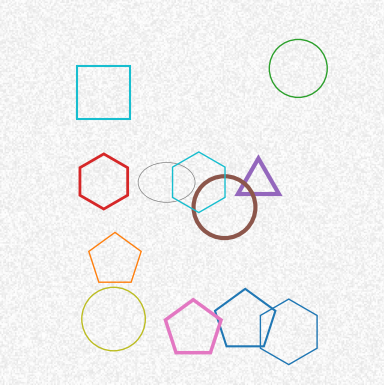[{"shape": "hexagon", "thickness": 1, "radius": 0.43, "center": [0.75, 0.138]}, {"shape": "pentagon", "thickness": 1.5, "radius": 0.41, "center": [0.637, 0.167]}, {"shape": "pentagon", "thickness": 1, "radius": 0.36, "center": [0.299, 0.325]}, {"shape": "circle", "thickness": 1, "radius": 0.38, "center": [0.775, 0.822]}, {"shape": "hexagon", "thickness": 2, "radius": 0.36, "center": [0.27, 0.529]}, {"shape": "triangle", "thickness": 3, "radius": 0.31, "center": [0.671, 0.527]}, {"shape": "circle", "thickness": 3, "radius": 0.4, "center": [0.583, 0.462]}, {"shape": "pentagon", "thickness": 2.5, "radius": 0.38, "center": [0.502, 0.145]}, {"shape": "oval", "thickness": 0.5, "radius": 0.37, "center": [0.433, 0.526]}, {"shape": "circle", "thickness": 1, "radius": 0.41, "center": [0.295, 0.171]}, {"shape": "hexagon", "thickness": 1, "radius": 0.39, "center": [0.516, 0.527]}, {"shape": "square", "thickness": 1.5, "radius": 0.35, "center": [0.269, 0.761]}]